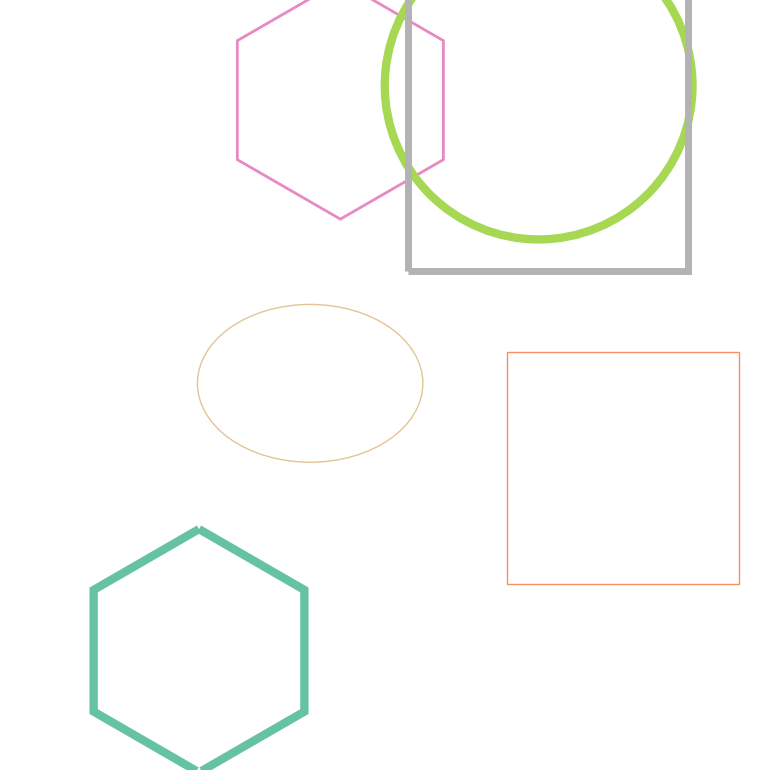[{"shape": "hexagon", "thickness": 3, "radius": 0.79, "center": [0.258, 0.155]}, {"shape": "square", "thickness": 0.5, "radius": 0.75, "center": [0.809, 0.392]}, {"shape": "hexagon", "thickness": 1, "radius": 0.77, "center": [0.442, 0.87]}, {"shape": "circle", "thickness": 3, "radius": 1.0, "center": [0.7, 0.889]}, {"shape": "oval", "thickness": 0.5, "radius": 0.73, "center": [0.403, 0.502]}, {"shape": "square", "thickness": 2.5, "radius": 0.91, "center": [0.711, 0.83]}]